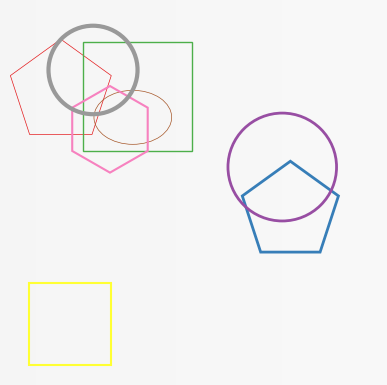[{"shape": "pentagon", "thickness": 0.5, "radius": 0.68, "center": [0.157, 0.761]}, {"shape": "pentagon", "thickness": 2, "radius": 0.65, "center": [0.749, 0.451]}, {"shape": "square", "thickness": 1, "radius": 0.7, "center": [0.355, 0.749]}, {"shape": "circle", "thickness": 2, "radius": 0.7, "center": [0.728, 0.566]}, {"shape": "square", "thickness": 1.5, "radius": 0.53, "center": [0.181, 0.159]}, {"shape": "oval", "thickness": 0.5, "radius": 0.5, "center": [0.343, 0.695]}, {"shape": "hexagon", "thickness": 1.5, "radius": 0.56, "center": [0.284, 0.664]}, {"shape": "circle", "thickness": 3, "radius": 0.57, "center": [0.24, 0.818]}]